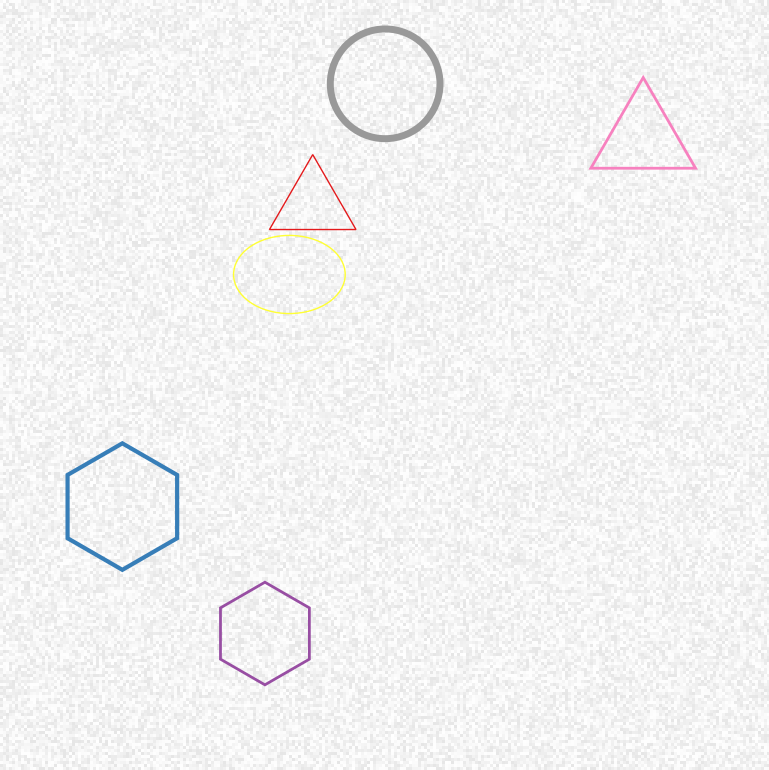[{"shape": "triangle", "thickness": 0.5, "radius": 0.32, "center": [0.406, 0.734]}, {"shape": "hexagon", "thickness": 1.5, "radius": 0.41, "center": [0.159, 0.342]}, {"shape": "hexagon", "thickness": 1, "radius": 0.33, "center": [0.344, 0.177]}, {"shape": "oval", "thickness": 0.5, "radius": 0.36, "center": [0.376, 0.644]}, {"shape": "triangle", "thickness": 1, "radius": 0.39, "center": [0.835, 0.821]}, {"shape": "circle", "thickness": 2.5, "radius": 0.36, "center": [0.5, 0.891]}]